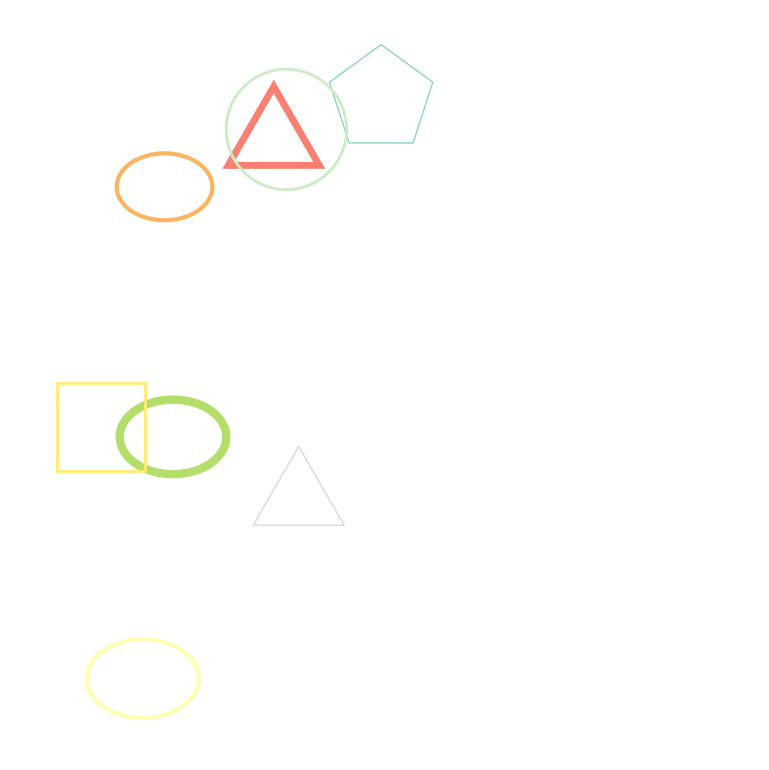[{"shape": "pentagon", "thickness": 0.5, "radius": 0.35, "center": [0.495, 0.871]}, {"shape": "oval", "thickness": 1.5, "radius": 0.36, "center": [0.185, 0.119]}, {"shape": "triangle", "thickness": 2.5, "radius": 0.34, "center": [0.356, 0.819]}, {"shape": "oval", "thickness": 1.5, "radius": 0.31, "center": [0.214, 0.757]}, {"shape": "oval", "thickness": 3, "radius": 0.35, "center": [0.225, 0.433]}, {"shape": "triangle", "thickness": 0.5, "radius": 0.34, "center": [0.388, 0.352]}, {"shape": "circle", "thickness": 1, "radius": 0.39, "center": [0.372, 0.832]}, {"shape": "square", "thickness": 1, "radius": 0.29, "center": [0.131, 0.446]}]